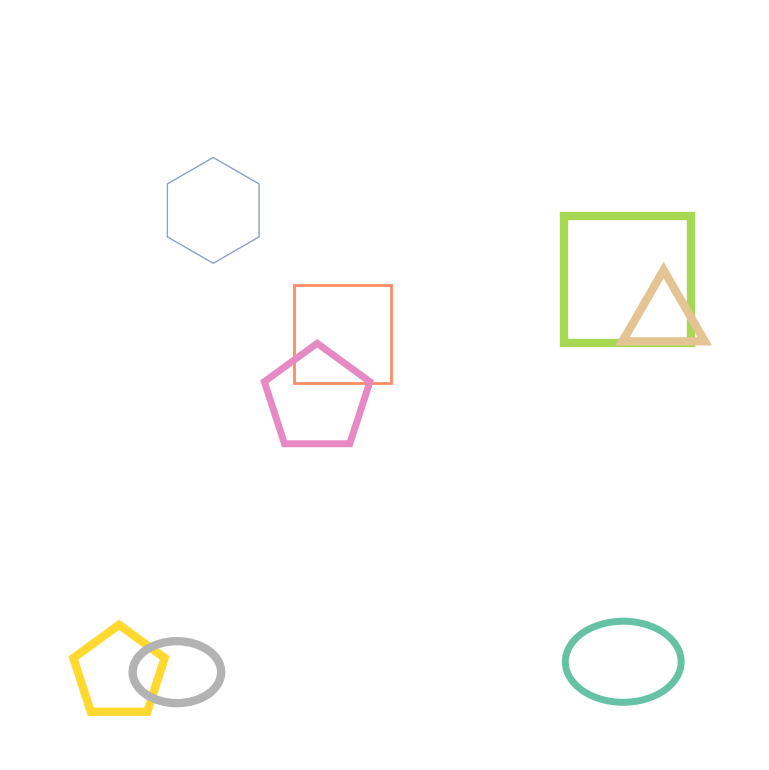[{"shape": "oval", "thickness": 2.5, "radius": 0.38, "center": [0.809, 0.141]}, {"shape": "square", "thickness": 1, "radius": 0.32, "center": [0.445, 0.566]}, {"shape": "hexagon", "thickness": 0.5, "radius": 0.34, "center": [0.277, 0.727]}, {"shape": "pentagon", "thickness": 2.5, "radius": 0.36, "center": [0.412, 0.482]}, {"shape": "square", "thickness": 3, "radius": 0.41, "center": [0.815, 0.637]}, {"shape": "pentagon", "thickness": 3, "radius": 0.31, "center": [0.155, 0.126]}, {"shape": "triangle", "thickness": 3, "radius": 0.31, "center": [0.862, 0.588]}, {"shape": "oval", "thickness": 3, "radius": 0.29, "center": [0.23, 0.127]}]